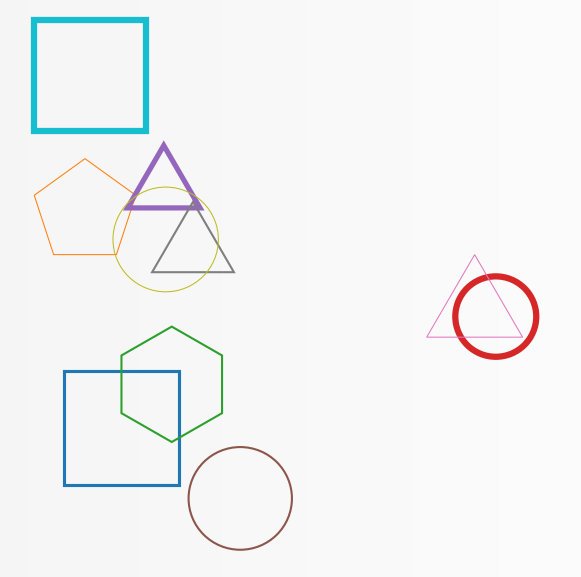[{"shape": "square", "thickness": 1.5, "radius": 0.49, "center": [0.209, 0.259]}, {"shape": "pentagon", "thickness": 0.5, "radius": 0.46, "center": [0.146, 0.633]}, {"shape": "hexagon", "thickness": 1, "radius": 0.5, "center": [0.295, 0.334]}, {"shape": "circle", "thickness": 3, "radius": 0.35, "center": [0.853, 0.451]}, {"shape": "triangle", "thickness": 2.5, "radius": 0.36, "center": [0.282, 0.675]}, {"shape": "circle", "thickness": 1, "radius": 0.44, "center": [0.413, 0.136]}, {"shape": "triangle", "thickness": 0.5, "radius": 0.48, "center": [0.817, 0.463]}, {"shape": "triangle", "thickness": 1, "radius": 0.41, "center": [0.332, 0.568]}, {"shape": "circle", "thickness": 0.5, "radius": 0.45, "center": [0.285, 0.585]}, {"shape": "square", "thickness": 3, "radius": 0.48, "center": [0.155, 0.868]}]